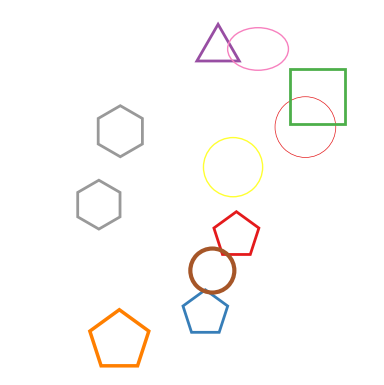[{"shape": "pentagon", "thickness": 2, "radius": 0.31, "center": [0.614, 0.389]}, {"shape": "circle", "thickness": 0.5, "radius": 0.39, "center": [0.793, 0.67]}, {"shape": "pentagon", "thickness": 2, "radius": 0.31, "center": [0.533, 0.186]}, {"shape": "square", "thickness": 2, "radius": 0.36, "center": [0.824, 0.749]}, {"shape": "triangle", "thickness": 2, "radius": 0.32, "center": [0.566, 0.873]}, {"shape": "pentagon", "thickness": 2.5, "radius": 0.4, "center": [0.31, 0.115]}, {"shape": "circle", "thickness": 1, "radius": 0.38, "center": [0.605, 0.566]}, {"shape": "circle", "thickness": 3, "radius": 0.29, "center": [0.552, 0.297]}, {"shape": "oval", "thickness": 1, "radius": 0.39, "center": [0.67, 0.873]}, {"shape": "hexagon", "thickness": 2, "radius": 0.32, "center": [0.257, 0.468]}, {"shape": "hexagon", "thickness": 2, "radius": 0.33, "center": [0.312, 0.659]}]